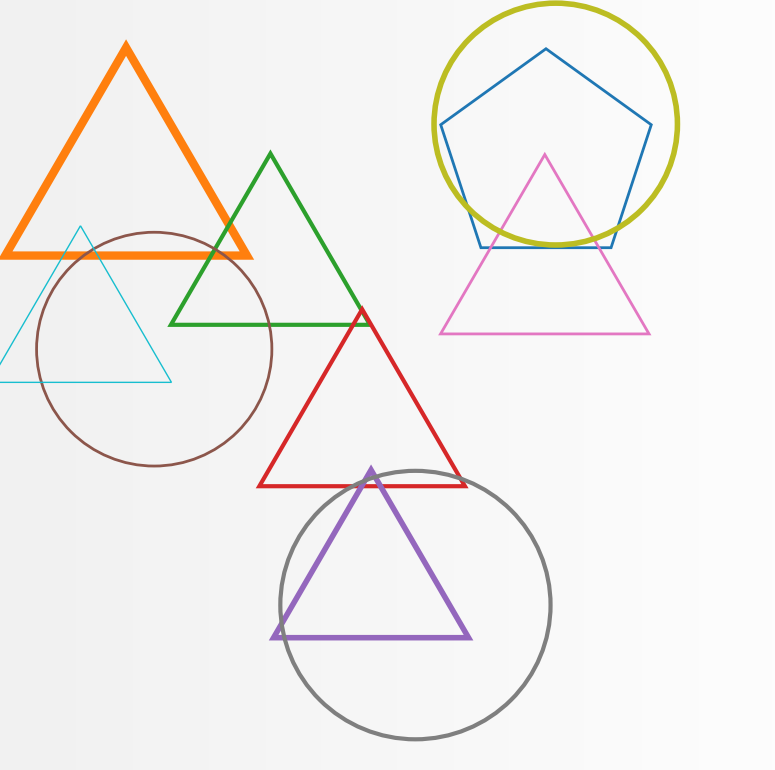[{"shape": "pentagon", "thickness": 1, "radius": 0.71, "center": [0.705, 0.794]}, {"shape": "triangle", "thickness": 3, "radius": 0.9, "center": [0.163, 0.758]}, {"shape": "triangle", "thickness": 1.5, "radius": 0.74, "center": [0.349, 0.652]}, {"shape": "triangle", "thickness": 1.5, "radius": 0.77, "center": [0.467, 0.445]}, {"shape": "triangle", "thickness": 2, "radius": 0.73, "center": [0.479, 0.244]}, {"shape": "circle", "thickness": 1, "radius": 0.76, "center": [0.199, 0.547]}, {"shape": "triangle", "thickness": 1, "radius": 0.78, "center": [0.703, 0.644]}, {"shape": "circle", "thickness": 1.5, "radius": 0.87, "center": [0.536, 0.214]}, {"shape": "circle", "thickness": 2, "radius": 0.79, "center": [0.717, 0.839]}, {"shape": "triangle", "thickness": 0.5, "radius": 0.68, "center": [0.104, 0.571]}]